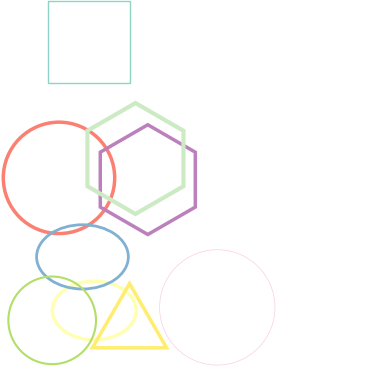[{"shape": "square", "thickness": 1, "radius": 0.53, "center": [0.23, 0.891]}, {"shape": "oval", "thickness": 2.5, "radius": 0.54, "center": [0.245, 0.193]}, {"shape": "circle", "thickness": 2.5, "radius": 0.72, "center": [0.153, 0.538]}, {"shape": "oval", "thickness": 2, "radius": 0.6, "center": [0.214, 0.333]}, {"shape": "circle", "thickness": 1.5, "radius": 0.57, "center": [0.136, 0.168]}, {"shape": "circle", "thickness": 0.5, "radius": 0.75, "center": [0.564, 0.202]}, {"shape": "hexagon", "thickness": 2.5, "radius": 0.71, "center": [0.384, 0.533]}, {"shape": "hexagon", "thickness": 3, "radius": 0.72, "center": [0.352, 0.588]}, {"shape": "triangle", "thickness": 2.5, "radius": 0.56, "center": [0.336, 0.152]}]